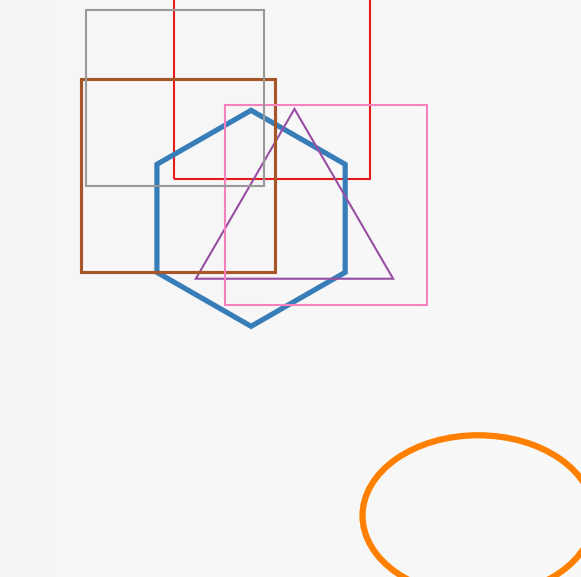[{"shape": "square", "thickness": 1, "radius": 0.84, "center": [0.468, 0.858]}, {"shape": "hexagon", "thickness": 2.5, "radius": 0.93, "center": [0.432, 0.621]}, {"shape": "triangle", "thickness": 1, "radius": 0.98, "center": [0.507, 0.614]}, {"shape": "oval", "thickness": 3, "radius": 0.99, "center": [0.823, 0.106]}, {"shape": "square", "thickness": 1.5, "radius": 0.83, "center": [0.306, 0.695]}, {"shape": "square", "thickness": 1, "radius": 0.87, "center": [0.561, 0.644]}, {"shape": "square", "thickness": 1, "radius": 0.77, "center": [0.301, 0.829]}]